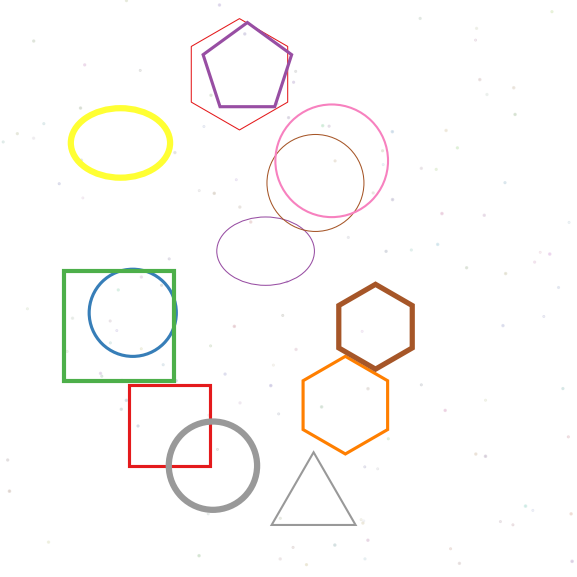[{"shape": "hexagon", "thickness": 0.5, "radius": 0.48, "center": [0.415, 0.871]}, {"shape": "square", "thickness": 1.5, "radius": 0.35, "center": [0.293, 0.263]}, {"shape": "circle", "thickness": 1.5, "radius": 0.38, "center": [0.23, 0.457]}, {"shape": "square", "thickness": 2, "radius": 0.47, "center": [0.206, 0.435]}, {"shape": "oval", "thickness": 0.5, "radius": 0.42, "center": [0.46, 0.564]}, {"shape": "pentagon", "thickness": 1.5, "radius": 0.4, "center": [0.428, 0.88]}, {"shape": "hexagon", "thickness": 1.5, "radius": 0.42, "center": [0.598, 0.298]}, {"shape": "oval", "thickness": 3, "radius": 0.43, "center": [0.209, 0.752]}, {"shape": "circle", "thickness": 0.5, "radius": 0.42, "center": [0.546, 0.682]}, {"shape": "hexagon", "thickness": 2.5, "radius": 0.37, "center": [0.65, 0.433]}, {"shape": "circle", "thickness": 1, "radius": 0.49, "center": [0.574, 0.721]}, {"shape": "circle", "thickness": 3, "radius": 0.38, "center": [0.369, 0.193]}, {"shape": "triangle", "thickness": 1, "radius": 0.42, "center": [0.543, 0.132]}]